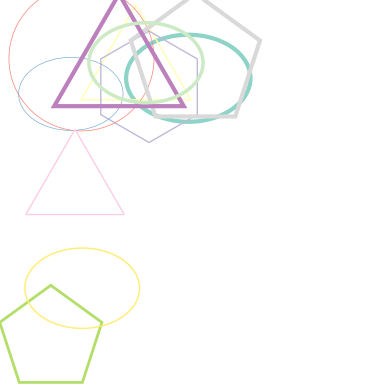[{"shape": "oval", "thickness": 3, "radius": 0.81, "center": [0.489, 0.797]}, {"shape": "triangle", "thickness": 1, "radius": 0.82, "center": [0.353, 0.823]}, {"shape": "hexagon", "thickness": 1, "radius": 0.72, "center": [0.387, 0.775]}, {"shape": "circle", "thickness": 0.5, "radius": 0.94, "center": [0.212, 0.848]}, {"shape": "oval", "thickness": 0.5, "radius": 0.68, "center": [0.184, 0.756]}, {"shape": "pentagon", "thickness": 2, "radius": 0.7, "center": [0.132, 0.119]}, {"shape": "triangle", "thickness": 1, "radius": 0.74, "center": [0.195, 0.517]}, {"shape": "pentagon", "thickness": 3, "radius": 0.88, "center": [0.507, 0.84]}, {"shape": "triangle", "thickness": 3, "radius": 0.97, "center": [0.309, 0.821]}, {"shape": "oval", "thickness": 2.5, "radius": 0.74, "center": [0.379, 0.837]}, {"shape": "oval", "thickness": 1, "radius": 0.74, "center": [0.213, 0.251]}]